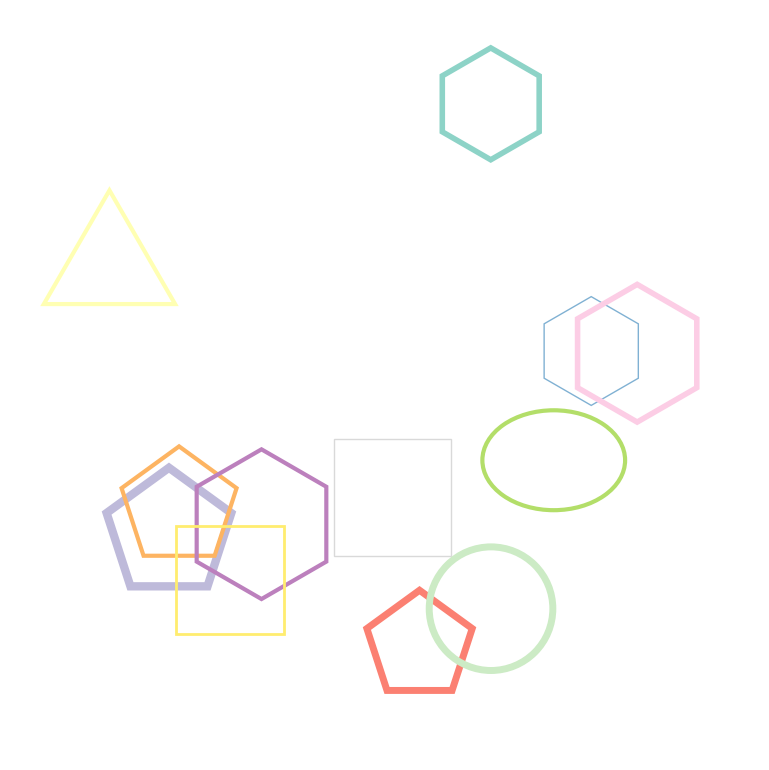[{"shape": "hexagon", "thickness": 2, "radius": 0.36, "center": [0.637, 0.865]}, {"shape": "triangle", "thickness": 1.5, "radius": 0.49, "center": [0.142, 0.654]}, {"shape": "pentagon", "thickness": 3, "radius": 0.43, "center": [0.219, 0.307]}, {"shape": "pentagon", "thickness": 2.5, "radius": 0.36, "center": [0.545, 0.161]}, {"shape": "hexagon", "thickness": 0.5, "radius": 0.35, "center": [0.768, 0.544]}, {"shape": "pentagon", "thickness": 1.5, "radius": 0.39, "center": [0.233, 0.342]}, {"shape": "oval", "thickness": 1.5, "radius": 0.46, "center": [0.719, 0.402]}, {"shape": "hexagon", "thickness": 2, "radius": 0.45, "center": [0.828, 0.541]}, {"shape": "square", "thickness": 0.5, "radius": 0.38, "center": [0.509, 0.354]}, {"shape": "hexagon", "thickness": 1.5, "radius": 0.49, "center": [0.34, 0.319]}, {"shape": "circle", "thickness": 2.5, "radius": 0.4, "center": [0.638, 0.209]}, {"shape": "square", "thickness": 1, "radius": 0.35, "center": [0.299, 0.247]}]